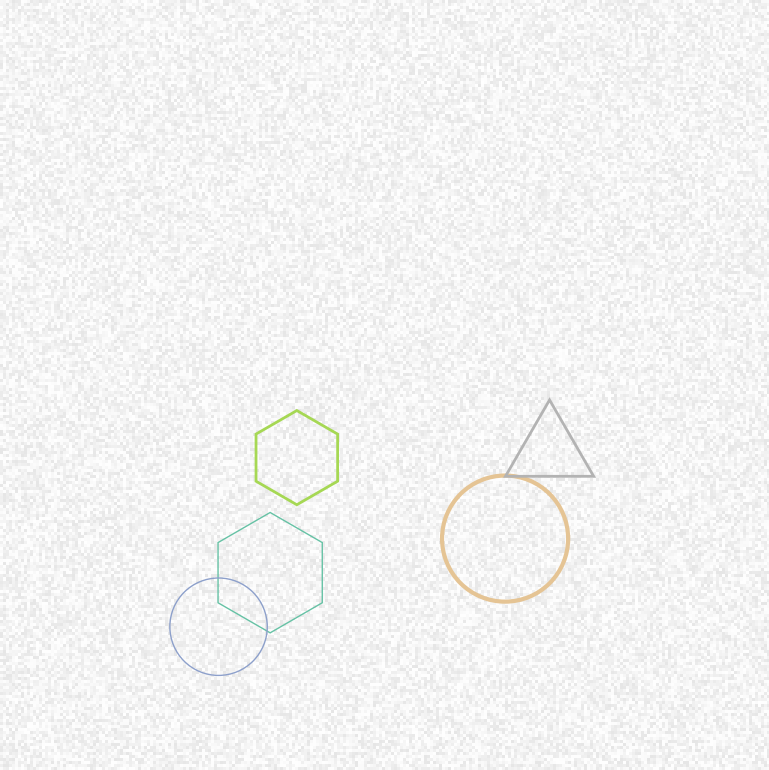[{"shape": "hexagon", "thickness": 0.5, "radius": 0.39, "center": [0.351, 0.256]}, {"shape": "circle", "thickness": 0.5, "radius": 0.32, "center": [0.284, 0.186]}, {"shape": "hexagon", "thickness": 1, "radius": 0.31, "center": [0.385, 0.406]}, {"shape": "circle", "thickness": 1.5, "radius": 0.41, "center": [0.656, 0.301]}, {"shape": "triangle", "thickness": 1, "radius": 0.33, "center": [0.714, 0.414]}]